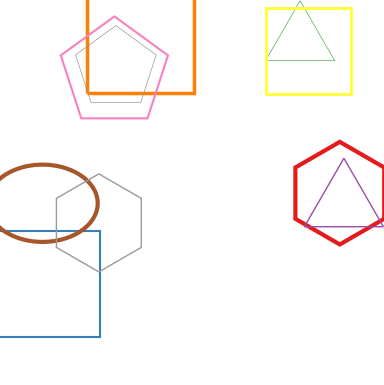[{"shape": "hexagon", "thickness": 3, "radius": 0.67, "center": [0.883, 0.498]}, {"shape": "square", "thickness": 1.5, "radius": 0.69, "center": [0.12, 0.263]}, {"shape": "triangle", "thickness": 0.5, "radius": 0.52, "center": [0.78, 0.894]}, {"shape": "triangle", "thickness": 1, "radius": 0.59, "center": [0.893, 0.47]}, {"shape": "square", "thickness": 2.5, "radius": 0.69, "center": [0.365, 0.896]}, {"shape": "square", "thickness": 2, "radius": 0.56, "center": [0.801, 0.867]}, {"shape": "oval", "thickness": 3, "radius": 0.72, "center": [0.11, 0.472]}, {"shape": "pentagon", "thickness": 1.5, "radius": 0.73, "center": [0.297, 0.811]}, {"shape": "hexagon", "thickness": 1, "radius": 0.64, "center": [0.257, 0.421]}, {"shape": "pentagon", "thickness": 0.5, "radius": 0.55, "center": [0.301, 0.823]}]